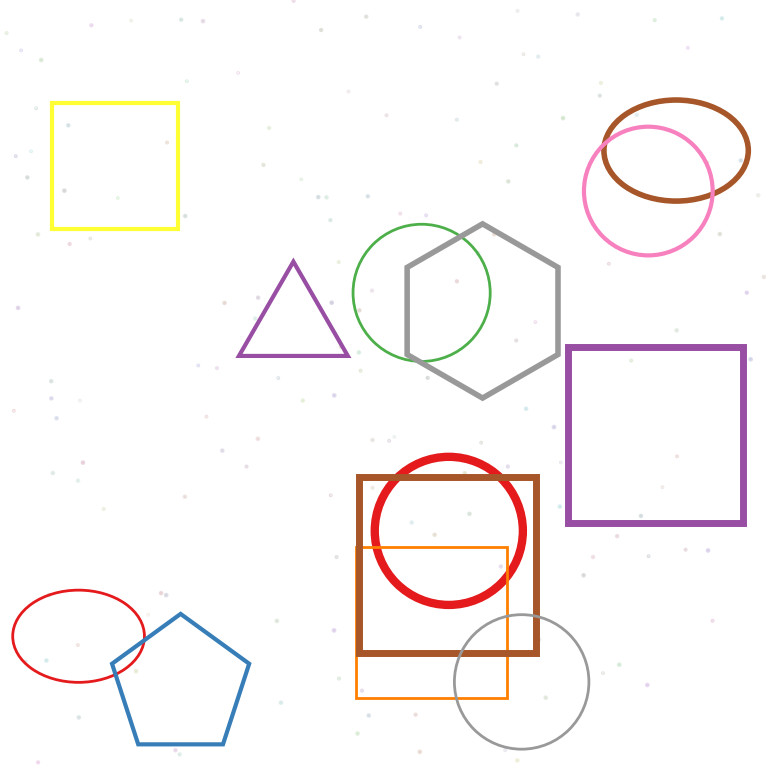[{"shape": "oval", "thickness": 1, "radius": 0.43, "center": [0.102, 0.174]}, {"shape": "circle", "thickness": 3, "radius": 0.48, "center": [0.583, 0.311]}, {"shape": "pentagon", "thickness": 1.5, "radius": 0.47, "center": [0.235, 0.109]}, {"shape": "circle", "thickness": 1, "radius": 0.45, "center": [0.548, 0.62]}, {"shape": "triangle", "thickness": 1.5, "radius": 0.41, "center": [0.381, 0.579]}, {"shape": "square", "thickness": 2.5, "radius": 0.57, "center": [0.851, 0.435]}, {"shape": "square", "thickness": 1, "radius": 0.49, "center": [0.56, 0.192]}, {"shape": "square", "thickness": 1.5, "radius": 0.41, "center": [0.149, 0.784]}, {"shape": "square", "thickness": 2.5, "radius": 0.57, "center": [0.581, 0.266]}, {"shape": "oval", "thickness": 2, "radius": 0.47, "center": [0.878, 0.804]}, {"shape": "circle", "thickness": 1.5, "radius": 0.42, "center": [0.842, 0.752]}, {"shape": "circle", "thickness": 1, "radius": 0.44, "center": [0.677, 0.114]}, {"shape": "hexagon", "thickness": 2, "radius": 0.57, "center": [0.627, 0.596]}]